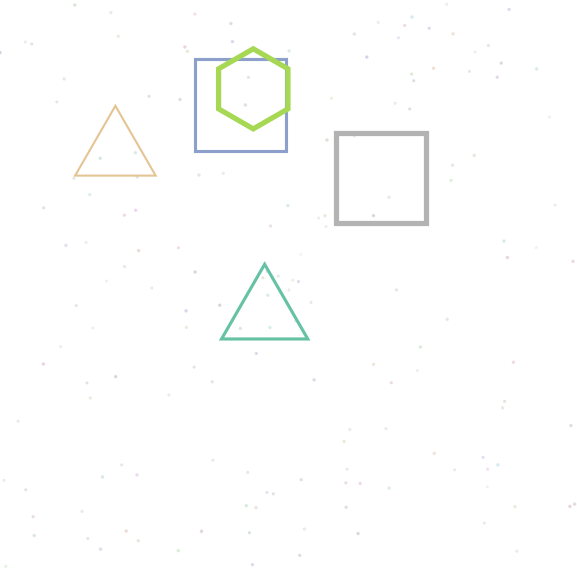[{"shape": "triangle", "thickness": 1.5, "radius": 0.43, "center": [0.458, 0.455]}, {"shape": "square", "thickness": 1.5, "radius": 0.4, "center": [0.416, 0.817]}, {"shape": "hexagon", "thickness": 2.5, "radius": 0.35, "center": [0.439, 0.845]}, {"shape": "triangle", "thickness": 1, "radius": 0.4, "center": [0.2, 0.735]}, {"shape": "square", "thickness": 2.5, "radius": 0.39, "center": [0.66, 0.691]}]